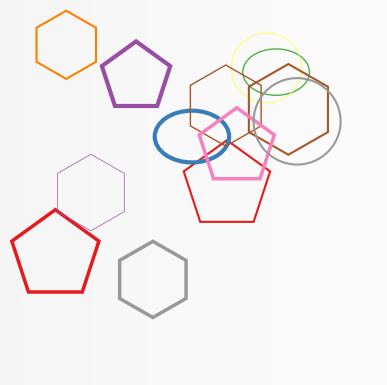[{"shape": "pentagon", "thickness": 2.5, "radius": 0.59, "center": [0.143, 0.337]}, {"shape": "pentagon", "thickness": 1.5, "radius": 0.59, "center": [0.586, 0.519]}, {"shape": "oval", "thickness": 3, "radius": 0.48, "center": [0.495, 0.645]}, {"shape": "oval", "thickness": 1, "radius": 0.43, "center": [0.713, 0.813]}, {"shape": "hexagon", "thickness": 0.5, "radius": 0.5, "center": [0.235, 0.5]}, {"shape": "pentagon", "thickness": 3, "radius": 0.46, "center": [0.351, 0.8]}, {"shape": "hexagon", "thickness": 1.5, "radius": 0.44, "center": [0.171, 0.884]}, {"shape": "circle", "thickness": 0.5, "radius": 0.45, "center": [0.688, 0.823]}, {"shape": "hexagon", "thickness": 1, "radius": 0.53, "center": [0.583, 0.726]}, {"shape": "hexagon", "thickness": 1.5, "radius": 0.59, "center": [0.744, 0.716]}, {"shape": "pentagon", "thickness": 2.5, "radius": 0.51, "center": [0.611, 0.618]}, {"shape": "circle", "thickness": 1.5, "radius": 0.56, "center": [0.767, 0.685]}, {"shape": "hexagon", "thickness": 2.5, "radius": 0.49, "center": [0.395, 0.274]}]